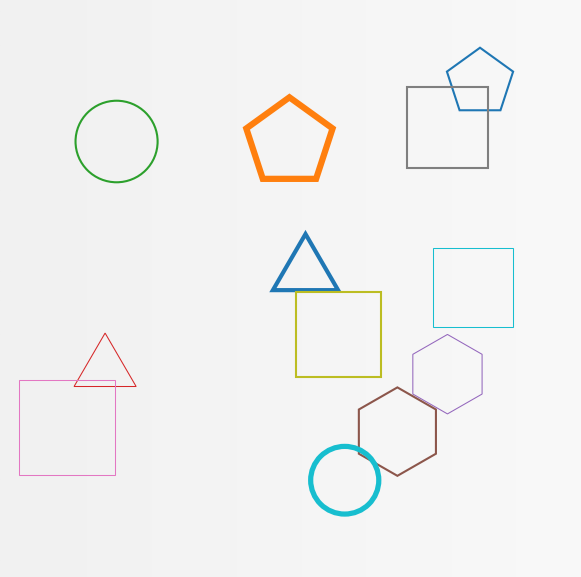[{"shape": "pentagon", "thickness": 1, "radius": 0.3, "center": [0.826, 0.857]}, {"shape": "triangle", "thickness": 2, "radius": 0.32, "center": [0.526, 0.529]}, {"shape": "pentagon", "thickness": 3, "radius": 0.39, "center": [0.498, 0.753]}, {"shape": "circle", "thickness": 1, "radius": 0.35, "center": [0.201, 0.754]}, {"shape": "triangle", "thickness": 0.5, "radius": 0.31, "center": [0.181, 0.361]}, {"shape": "hexagon", "thickness": 0.5, "radius": 0.34, "center": [0.77, 0.351]}, {"shape": "hexagon", "thickness": 1, "radius": 0.38, "center": [0.684, 0.252]}, {"shape": "square", "thickness": 0.5, "radius": 0.41, "center": [0.115, 0.259]}, {"shape": "square", "thickness": 1, "radius": 0.35, "center": [0.77, 0.779]}, {"shape": "square", "thickness": 1, "radius": 0.37, "center": [0.582, 0.42]}, {"shape": "square", "thickness": 0.5, "radius": 0.34, "center": [0.815, 0.502]}, {"shape": "circle", "thickness": 2.5, "radius": 0.29, "center": [0.593, 0.168]}]